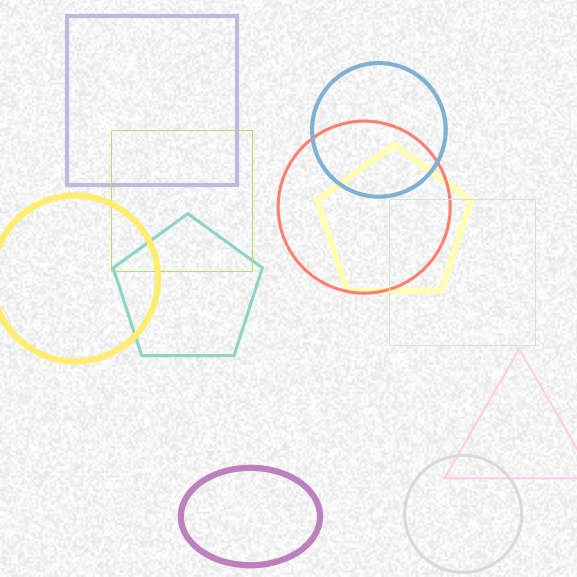[{"shape": "pentagon", "thickness": 1.5, "radius": 0.68, "center": [0.325, 0.493]}, {"shape": "pentagon", "thickness": 3, "radius": 0.7, "center": [0.683, 0.609]}, {"shape": "square", "thickness": 2, "radius": 0.73, "center": [0.263, 0.826]}, {"shape": "circle", "thickness": 1.5, "radius": 0.74, "center": [0.631, 0.64]}, {"shape": "circle", "thickness": 2, "radius": 0.58, "center": [0.656, 0.774]}, {"shape": "square", "thickness": 0.5, "radius": 0.61, "center": [0.315, 0.652]}, {"shape": "triangle", "thickness": 1, "radius": 0.75, "center": [0.899, 0.246]}, {"shape": "circle", "thickness": 1.5, "radius": 0.51, "center": [0.802, 0.109]}, {"shape": "oval", "thickness": 3, "radius": 0.6, "center": [0.434, 0.105]}, {"shape": "square", "thickness": 0.5, "radius": 0.63, "center": [0.8, 0.528]}, {"shape": "circle", "thickness": 3, "radius": 0.72, "center": [0.13, 0.517]}]